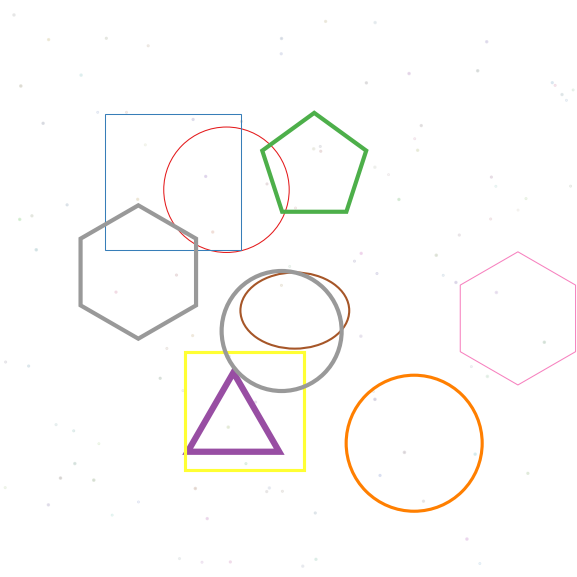[{"shape": "circle", "thickness": 0.5, "radius": 0.54, "center": [0.392, 0.671]}, {"shape": "square", "thickness": 0.5, "radius": 0.59, "center": [0.299, 0.683]}, {"shape": "pentagon", "thickness": 2, "radius": 0.47, "center": [0.544, 0.709]}, {"shape": "triangle", "thickness": 3, "radius": 0.46, "center": [0.404, 0.263]}, {"shape": "circle", "thickness": 1.5, "radius": 0.59, "center": [0.717, 0.232]}, {"shape": "square", "thickness": 1.5, "radius": 0.51, "center": [0.423, 0.287]}, {"shape": "oval", "thickness": 1, "radius": 0.47, "center": [0.511, 0.461]}, {"shape": "hexagon", "thickness": 0.5, "radius": 0.58, "center": [0.897, 0.448]}, {"shape": "hexagon", "thickness": 2, "radius": 0.58, "center": [0.239, 0.528]}, {"shape": "circle", "thickness": 2, "radius": 0.52, "center": [0.488, 0.426]}]